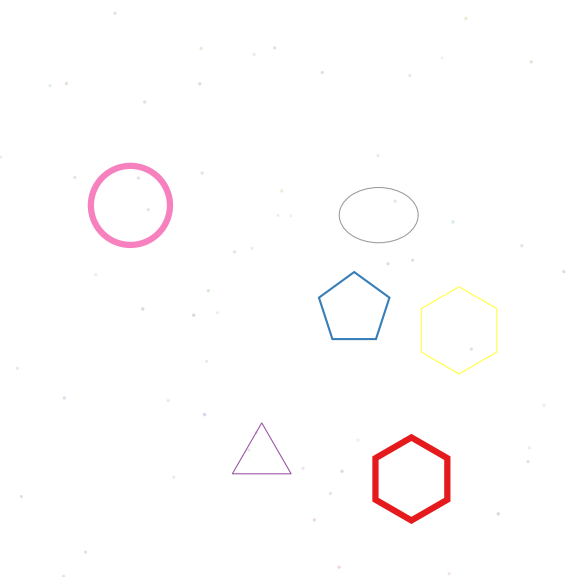[{"shape": "hexagon", "thickness": 3, "radius": 0.36, "center": [0.712, 0.17]}, {"shape": "pentagon", "thickness": 1, "radius": 0.32, "center": [0.613, 0.464]}, {"shape": "triangle", "thickness": 0.5, "radius": 0.29, "center": [0.453, 0.208]}, {"shape": "hexagon", "thickness": 0.5, "radius": 0.38, "center": [0.795, 0.427]}, {"shape": "circle", "thickness": 3, "radius": 0.34, "center": [0.226, 0.643]}, {"shape": "oval", "thickness": 0.5, "radius": 0.34, "center": [0.656, 0.627]}]